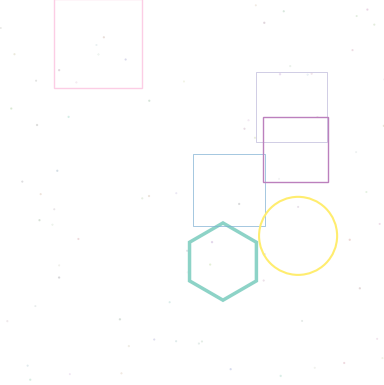[{"shape": "hexagon", "thickness": 2.5, "radius": 0.5, "center": [0.579, 0.321]}, {"shape": "square", "thickness": 0.5, "radius": 0.46, "center": [0.756, 0.722]}, {"shape": "square", "thickness": 0.5, "radius": 0.47, "center": [0.595, 0.506]}, {"shape": "square", "thickness": 1, "radius": 0.57, "center": [0.254, 0.887]}, {"shape": "square", "thickness": 1, "radius": 0.42, "center": [0.767, 0.613]}, {"shape": "circle", "thickness": 1.5, "radius": 0.51, "center": [0.774, 0.387]}]